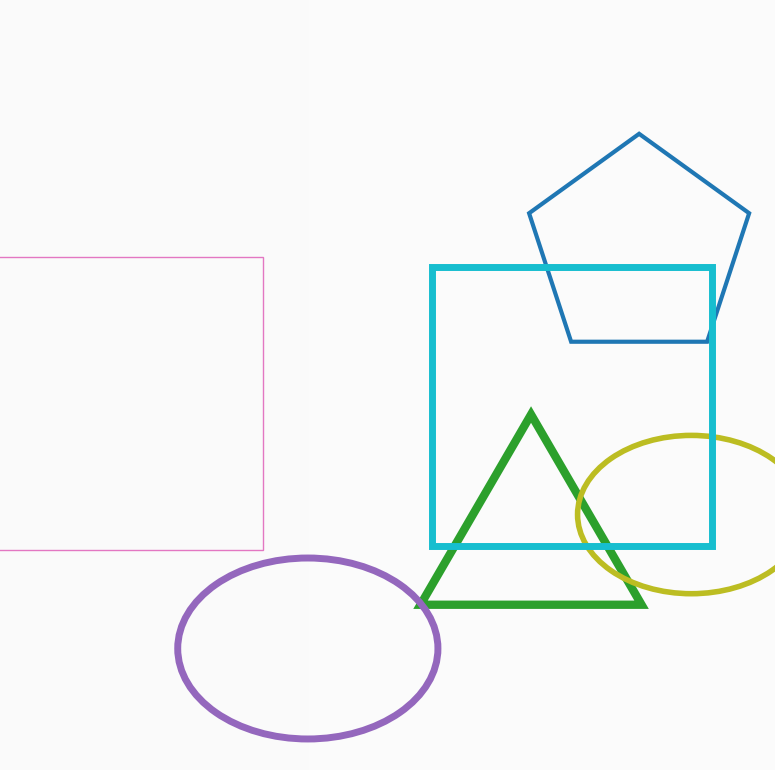[{"shape": "pentagon", "thickness": 1.5, "radius": 0.75, "center": [0.825, 0.677]}, {"shape": "triangle", "thickness": 3, "radius": 0.82, "center": [0.685, 0.297]}, {"shape": "oval", "thickness": 2.5, "radius": 0.84, "center": [0.397, 0.158]}, {"shape": "square", "thickness": 0.5, "radius": 0.95, "center": [0.148, 0.476]}, {"shape": "oval", "thickness": 2, "radius": 0.73, "center": [0.892, 0.332]}, {"shape": "square", "thickness": 2.5, "radius": 0.9, "center": [0.738, 0.472]}]